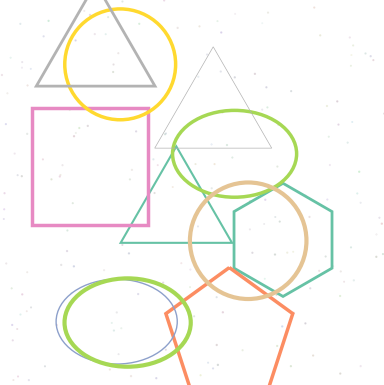[{"shape": "triangle", "thickness": 1.5, "radius": 0.83, "center": [0.458, 0.453]}, {"shape": "hexagon", "thickness": 2, "radius": 0.73, "center": [0.735, 0.377]}, {"shape": "pentagon", "thickness": 2.5, "radius": 0.87, "center": [0.596, 0.132]}, {"shape": "oval", "thickness": 1, "radius": 0.79, "center": [0.303, 0.165]}, {"shape": "square", "thickness": 2.5, "radius": 0.76, "center": [0.234, 0.567]}, {"shape": "oval", "thickness": 3, "radius": 0.82, "center": [0.332, 0.162]}, {"shape": "oval", "thickness": 2.5, "radius": 0.81, "center": [0.609, 0.601]}, {"shape": "circle", "thickness": 2.5, "radius": 0.72, "center": [0.312, 0.833]}, {"shape": "circle", "thickness": 3, "radius": 0.76, "center": [0.645, 0.375]}, {"shape": "triangle", "thickness": 0.5, "radius": 0.88, "center": [0.554, 0.703]}, {"shape": "triangle", "thickness": 2, "radius": 0.89, "center": [0.248, 0.865]}]